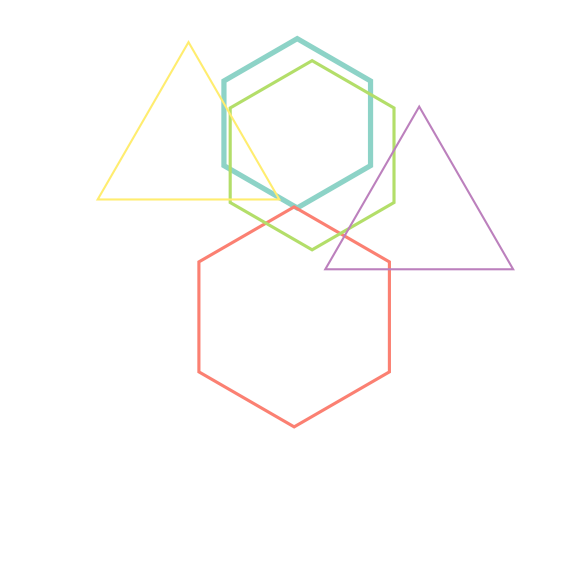[{"shape": "hexagon", "thickness": 2.5, "radius": 0.73, "center": [0.515, 0.786]}, {"shape": "hexagon", "thickness": 1.5, "radius": 0.95, "center": [0.509, 0.45]}, {"shape": "hexagon", "thickness": 1.5, "radius": 0.82, "center": [0.54, 0.73]}, {"shape": "triangle", "thickness": 1, "radius": 0.94, "center": [0.726, 0.627]}, {"shape": "triangle", "thickness": 1, "radius": 0.91, "center": [0.326, 0.745]}]